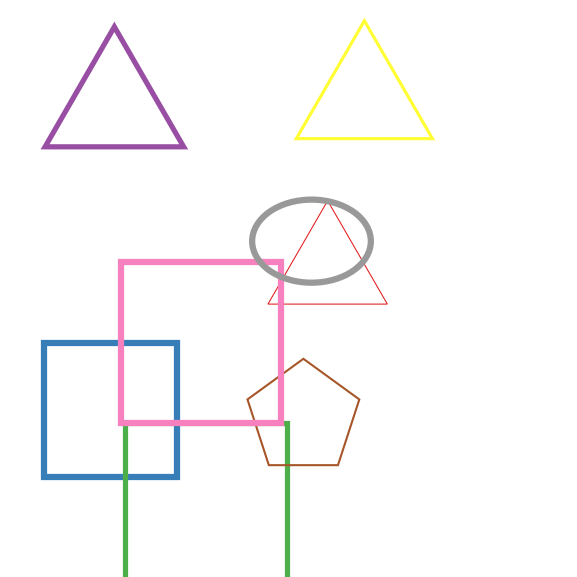[{"shape": "triangle", "thickness": 0.5, "radius": 0.6, "center": [0.567, 0.532]}, {"shape": "square", "thickness": 3, "radius": 0.58, "center": [0.191, 0.29]}, {"shape": "square", "thickness": 2.5, "radius": 0.7, "center": [0.357, 0.127]}, {"shape": "triangle", "thickness": 2.5, "radius": 0.69, "center": [0.198, 0.814]}, {"shape": "triangle", "thickness": 1.5, "radius": 0.68, "center": [0.631, 0.827]}, {"shape": "pentagon", "thickness": 1, "radius": 0.51, "center": [0.525, 0.276]}, {"shape": "square", "thickness": 3, "radius": 0.7, "center": [0.348, 0.406]}, {"shape": "oval", "thickness": 3, "radius": 0.51, "center": [0.539, 0.582]}]